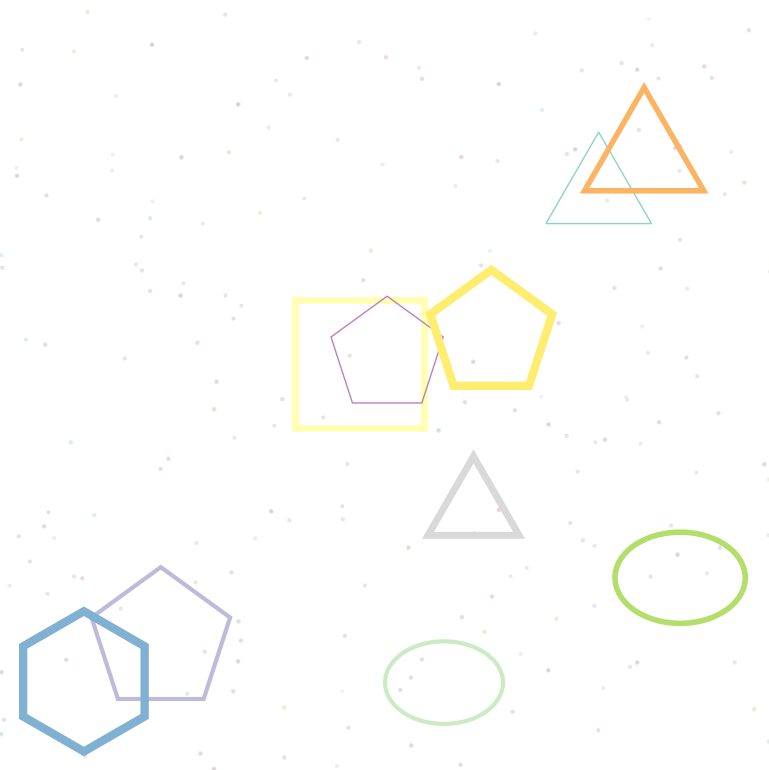[{"shape": "triangle", "thickness": 0.5, "radius": 0.4, "center": [0.778, 0.749]}, {"shape": "square", "thickness": 2.5, "radius": 0.42, "center": [0.467, 0.528]}, {"shape": "pentagon", "thickness": 1.5, "radius": 0.47, "center": [0.209, 0.169]}, {"shape": "hexagon", "thickness": 3, "radius": 0.46, "center": [0.109, 0.115]}, {"shape": "triangle", "thickness": 2, "radius": 0.45, "center": [0.837, 0.797]}, {"shape": "oval", "thickness": 2, "radius": 0.42, "center": [0.883, 0.25]}, {"shape": "triangle", "thickness": 2.5, "radius": 0.34, "center": [0.615, 0.339]}, {"shape": "pentagon", "thickness": 0.5, "radius": 0.38, "center": [0.503, 0.539]}, {"shape": "oval", "thickness": 1.5, "radius": 0.38, "center": [0.577, 0.113]}, {"shape": "pentagon", "thickness": 3, "radius": 0.42, "center": [0.638, 0.566]}]